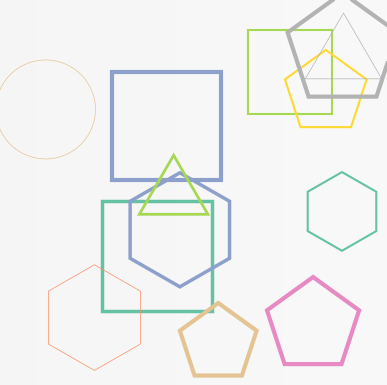[{"shape": "hexagon", "thickness": 1.5, "radius": 0.51, "center": [0.883, 0.451]}, {"shape": "square", "thickness": 2.5, "radius": 0.71, "center": [0.405, 0.335]}, {"shape": "hexagon", "thickness": 0.5, "radius": 0.69, "center": [0.244, 0.175]}, {"shape": "square", "thickness": 3, "radius": 0.7, "center": [0.43, 0.672]}, {"shape": "hexagon", "thickness": 2.5, "radius": 0.74, "center": [0.464, 0.403]}, {"shape": "pentagon", "thickness": 3, "radius": 0.62, "center": [0.808, 0.155]}, {"shape": "square", "thickness": 1.5, "radius": 0.54, "center": [0.748, 0.814]}, {"shape": "triangle", "thickness": 2, "radius": 0.51, "center": [0.448, 0.494]}, {"shape": "pentagon", "thickness": 1.5, "radius": 0.55, "center": [0.841, 0.759]}, {"shape": "circle", "thickness": 0.5, "radius": 0.64, "center": [0.118, 0.716]}, {"shape": "pentagon", "thickness": 3, "radius": 0.52, "center": [0.563, 0.109]}, {"shape": "pentagon", "thickness": 3, "radius": 0.74, "center": [0.884, 0.87]}, {"shape": "triangle", "thickness": 0.5, "radius": 0.57, "center": [0.886, 0.852]}]